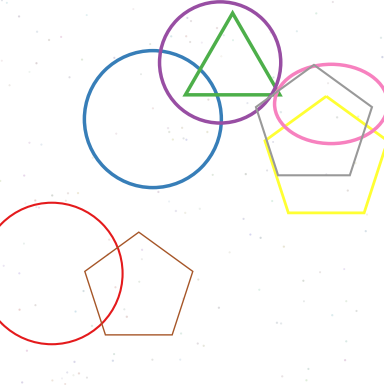[{"shape": "circle", "thickness": 1.5, "radius": 0.92, "center": [0.135, 0.29]}, {"shape": "circle", "thickness": 2.5, "radius": 0.89, "center": [0.397, 0.691]}, {"shape": "triangle", "thickness": 2.5, "radius": 0.71, "center": [0.604, 0.824]}, {"shape": "circle", "thickness": 2.5, "radius": 0.79, "center": [0.572, 0.838]}, {"shape": "pentagon", "thickness": 2, "radius": 0.84, "center": [0.847, 0.583]}, {"shape": "pentagon", "thickness": 1, "radius": 0.74, "center": [0.361, 0.249]}, {"shape": "oval", "thickness": 2.5, "radius": 0.74, "center": [0.86, 0.73]}, {"shape": "pentagon", "thickness": 1.5, "radius": 0.79, "center": [0.815, 0.673]}]